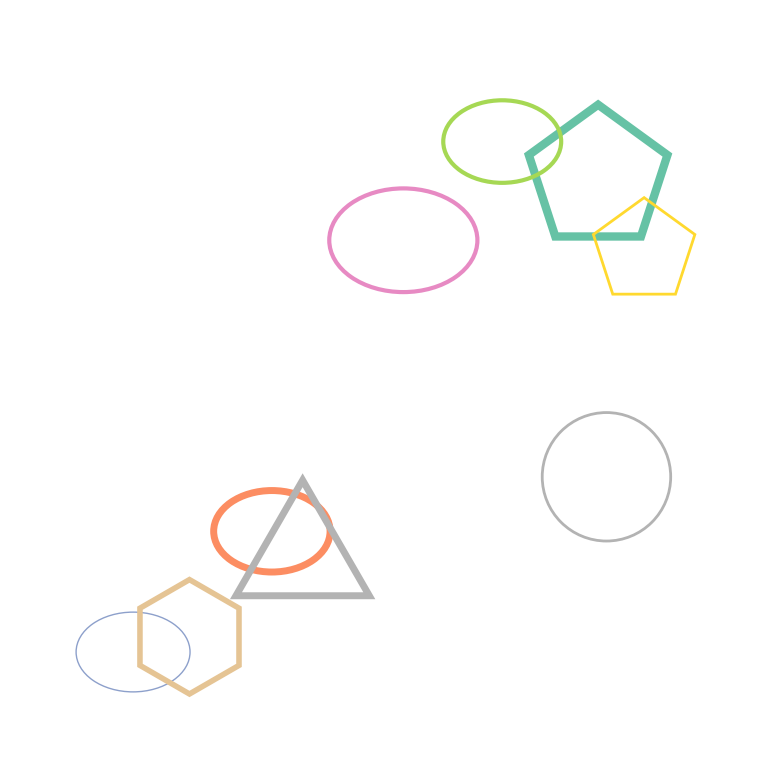[{"shape": "pentagon", "thickness": 3, "radius": 0.47, "center": [0.777, 0.769]}, {"shape": "oval", "thickness": 2.5, "radius": 0.38, "center": [0.353, 0.31]}, {"shape": "oval", "thickness": 0.5, "radius": 0.37, "center": [0.173, 0.153]}, {"shape": "oval", "thickness": 1.5, "radius": 0.48, "center": [0.524, 0.688]}, {"shape": "oval", "thickness": 1.5, "radius": 0.38, "center": [0.652, 0.816]}, {"shape": "pentagon", "thickness": 1, "radius": 0.35, "center": [0.837, 0.674]}, {"shape": "hexagon", "thickness": 2, "radius": 0.37, "center": [0.246, 0.173]}, {"shape": "circle", "thickness": 1, "radius": 0.42, "center": [0.788, 0.381]}, {"shape": "triangle", "thickness": 2.5, "radius": 0.5, "center": [0.393, 0.276]}]